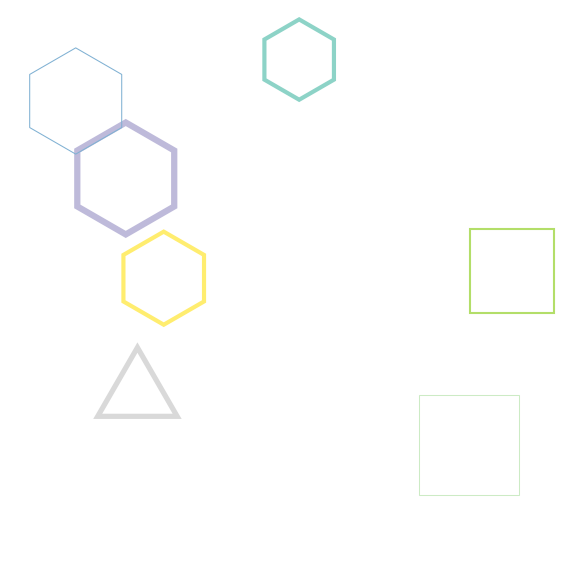[{"shape": "hexagon", "thickness": 2, "radius": 0.35, "center": [0.518, 0.896]}, {"shape": "hexagon", "thickness": 3, "radius": 0.48, "center": [0.218, 0.69]}, {"shape": "hexagon", "thickness": 0.5, "radius": 0.46, "center": [0.131, 0.824]}, {"shape": "square", "thickness": 1, "radius": 0.36, "center": [0.887, 0.53]}, {"shape": "triangle", "thickness": 2.5, "radius": 0.4, "center": [0.238, 0.318]}, {"shape": "square", "thickness": 0.5, "radius": 0.44, "center": [0.812, 0.228]}, {"shape": "hexagon", "thickness": 2, "radius": 0.4, "center": [0.284, 0.517]}]